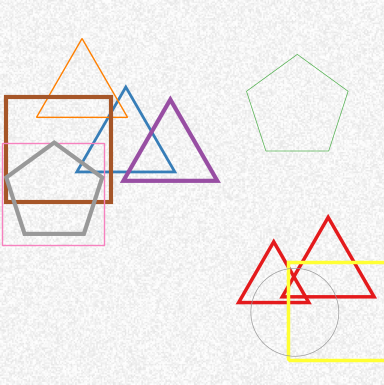[{"shape": "triangle", "thickness": 2.5, "radius": 0.69, "center": [0.852, 0.298]}, {"shape": "triangle", "thickness": 2.5, "radius": 0.53, "center": [0.711, 0.267]}, {"shape": "triangle", "thickness": 2, "radius": 0.74, "center": [0.327, 0.627]}, {"shape": "pentagon", "thickness": 0.5, "radius": 0.69, "center": [0.772, 0.72]}, {"shape": "triangle", "thickness": 3, "radius": 0.7, "center": [0.442, 0.601]}, {"shape": "triangle", "thickness": 1, "radius": 0.68, "center": [0.213, 0.763]}, {"shape": "square", "thickness": 2.5, "radius": 0.63, "center": [0.874, 0.193]}, {"shape": "square", "thickness": 3, "radius": 0.68, "center": [0.153, 0.611]}, {"shape": "square", "thickness": 1, "radius": 0.66, "center": [0.139, 0.497]}, {"shape": "pentagon", "thickness": 3, "radius": 0.66, "center": [0.141, 0.499]}, {"shape": "circle", "thickness": 0.5, "radius": 0.57, "center": [0.766, 0.189]}]